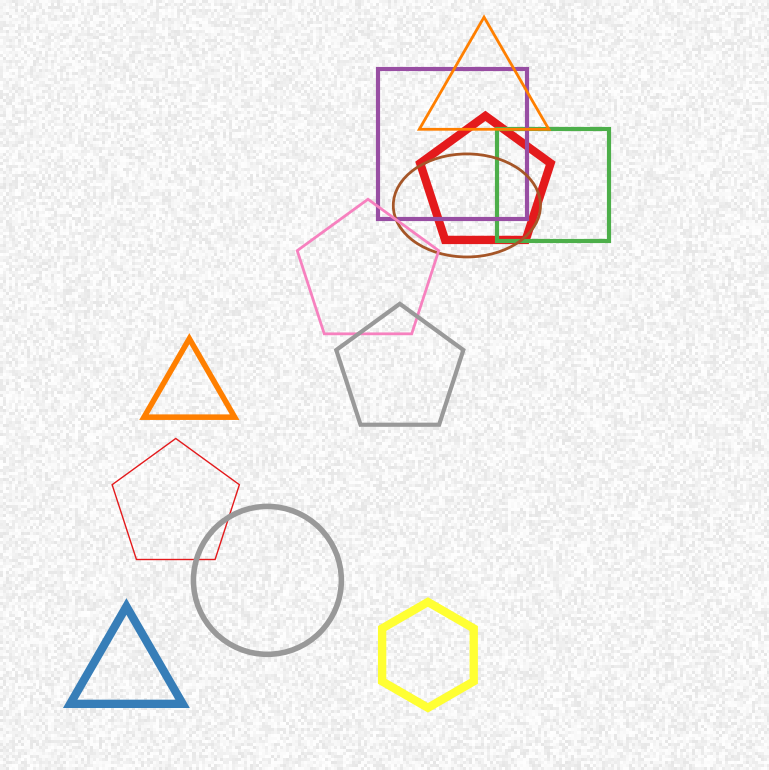[{"shape": "pentagon", "thickness": 3, "radius": 0.45, "center": [0.63, 0.76]}, {"shape": "pentagon", "thickness": 0.5, "radius": 0.43, "center": [0.228, 0.344]}, {"shape": "triangle", "thickness": 3, "radius": 0.42, "center": [0.164, 0.128]}, {"shape": "square", "thickness": 1.5, "radius": 0.36, "center": [0.718, 0.759]}, {"shape": "square", "thickness": 1.5, "radius": 0.48, "center": [0.587, 0.813]}, {"shape": "triangle", "thickness": 1, "radius": 0.49, "center": [0.629, 0.881]}, {"shape": "triangle", "thickness": 2, "radius": 0.34, "center": [0.246, 0.492]}, {"shape": "hexagon", "thickness": 3, "radius": 0.34, "center": [0.556, 0.149]}, {"shape": "oval", "thickness": 1, "radius": 0.48, "center": [0.606, 0.733]}, {"shape": "pentagon", "thickness": 1, "radius": 0.48, "center": [0.478, 0.645]}, {"shape": "circle", "thickness": 2, "radius": 0.48, "center": [0.347, 0.246]}, {"shape": "pentagon", "thickness": 1.5, "radius": 0.43, "center": [0.519, 0.519]}]